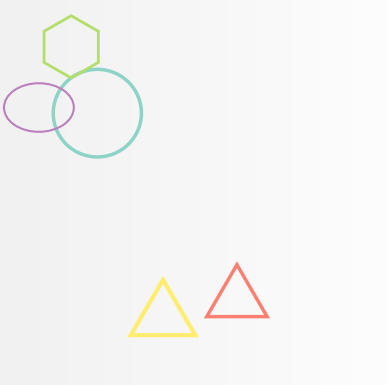[{"shape": "circle", "thickness": 2.5, "radius": 0.57, "center": [0.251, 0.706]}, {"shape": "triangle", "thickness": 2.5, "radius": 0.45, "center": [0.611, 0.223]}, {"shape": "hexagon", "thickness": 2, "radius": 0.4, "center": [0.184, 0.878]}, {"shape": "oval", "thickness": 1.5, "radius": 0.45, "center": [0.1, 0.721]}, {"shape": "triangle", "thickness": 3, "radius": 0.48, "center": [0.421, 0.177]}]